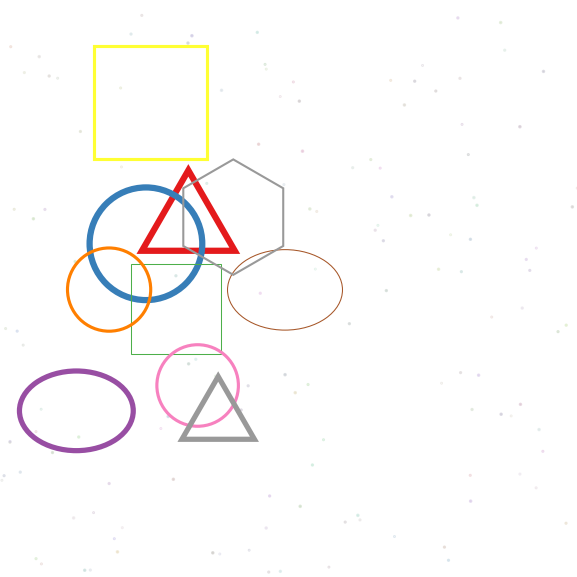[{"shape": "triangle", "thickness": 3, "radius": 0.46, "center": [0.326, 0.611]}, {"shape": "circle", "thickness": 3, "radius": 0.49, "center": [0.253, 0.577]}, {"shape": "square", "thickness": 0.5, "radius": 0.39, "center": [0.304, 0.463]}, {"shape": "oval", "thickness": 2.5, "radius": 0.49, "center": [0.132, 0.288]}, {"shape": "circle", "thickness": 1.5, "radius": 0.36, "center": [0.189, 0.498]}, {"shape": "square", "thickness": 1.5, "radius": 0.49, "center": [0.26, 0.821]}, {"shape": "oval", "thickness": 0.5, "radius": 0.5, "center": [0.494, 0.497]}, {"shape": "circle", "thickness": 1.5, "radius": 0.35, "center": [0.342, 0.332]}, {"shape": "triangle", "thickness": 2.5, "radius": 0.36, "center": [0.378, 0.275]}, {"shape": "hexagon", "thickness": 1, "radius": 0.5, "center": [0.404, 0.623]}]